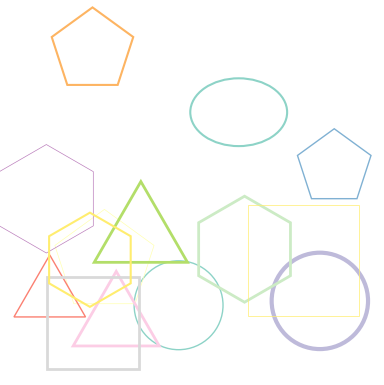[{"shape": "oval", "thickness": 1.5, "radius": 0.63, "center": [0.62, 0.709]}, {"shape": "circle", "thickness": 1, "radius": 0.58, "center": [0.464, 0.207]}, {"shape": "pentagon", "thickness": 0.5, "radius": 0.68, "center": [0.271, 0.321]}, {"shape": "circle", "thickness": 3, "radius": 0.63, "center": [0.831, 0.218]}, {"shape": "triangle", "thickness": 1, "radius": 0.54, "center": [0.129, 0.23]}, {"shape": "pentagon", "thickness": 1, "radius": 0.5, "center": [0.868, 0.565]}, {"shape": "pentagon", "thickness": 1.5, "radius": 0.56, "center": [0.24, 0.869]}, {"shape": "triangle", "thickness": 2, "radius": 0.7, "center": [0.366, 0.389]}, {"shape": "triangle", "thickness": 2, "radius": 0.65, "center": [0.302, 0.166]}, {"shape": "square", "thickness": 2, "radius": 0.59, "center": [0.241, 0.16]}, {"shape": "hexagon", "thickness": 0.5, "radius": 0.7, "center": [0.12, 0.484]}, {"shape": "hexagon", "thickness": 2, "radius": 0.69, "center": [0.635, 0.353]}, {"shape": "square", "thickness": 0.5, "radius": 0.72, "center": [0.788, 0.323]}, {"shape": "hexagon", "thickness": 1.5, "radius": 0.61, "center": [0.234, 0.325]}]